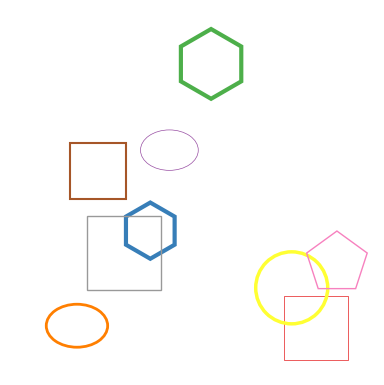[{"shape": "square", "thickness": 0.5, "radius": 0.42, "center": [0.822, 0.147]}, {"shape": "hexagon", "thickness": 3, "radius": 0.36, "center": [0.39, 0.401]}, {"shape": "hexagon", "thickness": 3, "radius": 0.45, "center": [0.548, 0.834]}, {"shape": "oval", "thickness": 0.5, "radius": 0.38, "center": [0.44, 0.61]}, {"shape": "oval", "thickness": 2, "radius": 0.4, "center": [0.2, 0.154]}, {"shape": "circle", "thickness": 2.5, "radius": 0.47, "center": [0.758, 0.252]}, {"shape": "square", "thickness": 1.5, "radius": 0.36, "center": [0.255, 0.556]}, {"shape": "pentagon", "thickness": 1, "radius": 0.41, "center": [0.875, 0.317]}, {"shape": "square", "thickness": 1, "radius": 0.48, "center": [0.323, 0.343]}]